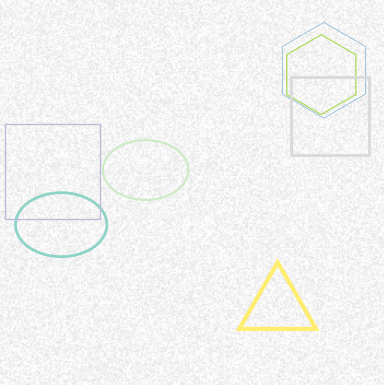[{"shape": "oval", "thickness": 2, "radius": 0.59, "center": [0.159, 0.416]}, {"shape": "square", "thickness": 1, "radius": 0.62, "center": [0.136, 0.554]}, {"shape": "hexagon", "thickness": 0.5, "radius": 0.62, "center": [0.841, 0.818]}, {"shape": "hexagon", "thickness": 1, "radius": 0.52, "center": [0.834, 0.806]}, {"shape": "square", "thickness": 2, "radius": 0.5, "center": [0.857, 0.699]}, {"shape": "oval", "thickness": 1.5, "radius": 0.56, "center": [0.378, 0.558]}, {"shape": "triangle", "thickness": 3, "radius": 0.58, "center": [0.721, 0.203]}]